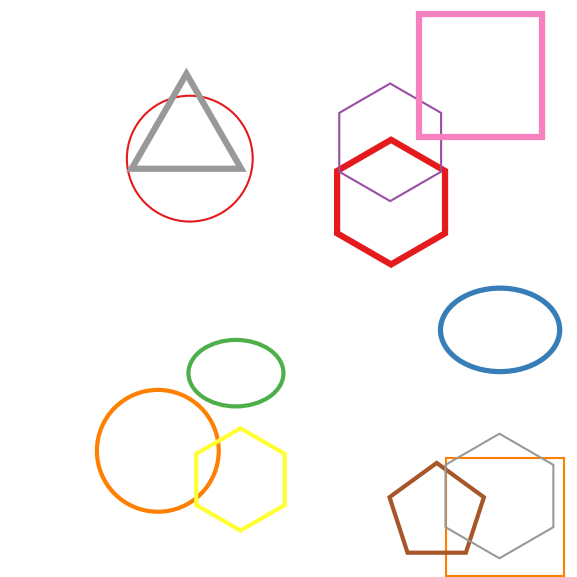[{"shape": "hexagon", "thickness": 3, "radius": 0.54, "center": [0.677, 0.649]}, {"shape": "circle", "thickness": 1, "radius": 0.54, "center": [0.329, 0.724]}, {"shape": "oval", "thickness": 2.5, "radius": 0.52, "center": [0.866, 0.428]}, {"shape": "oval", "thickness": 2, "radius": 0.41, "center": [0.409, 0.353]}, {"shape": "hexagon", "thickness": 1, "radius": 0.51, "center": [0.676, 0.753]}, {"shape": "circle", "thickness": 2, "radius": 0.53, "center": [0.273, 0.218]}, {"shape": "square", "thickness": 1, "radius": 0.51, "center": [0.875, 0.103]}, {"shape": "hexagon", "thickness": 2, "radius": 0.44, "center": [0.416, 0.169]}, {"shape": "pentagon", "thickness": 2, "radius": 0.43, "center": [0.756, 0.112]}, {"shape": "square", "thickness": 3, "radius": 0.53, "center": [0.832, 0.869]}, {"shape": "triangle", "thickness": 3, "radius": 0.55, "center": [0.323, 0.762]}, {"shape": "hexagon", "thickness": 1, "radius": 0.54, "center": [0.865, 0.14]}]